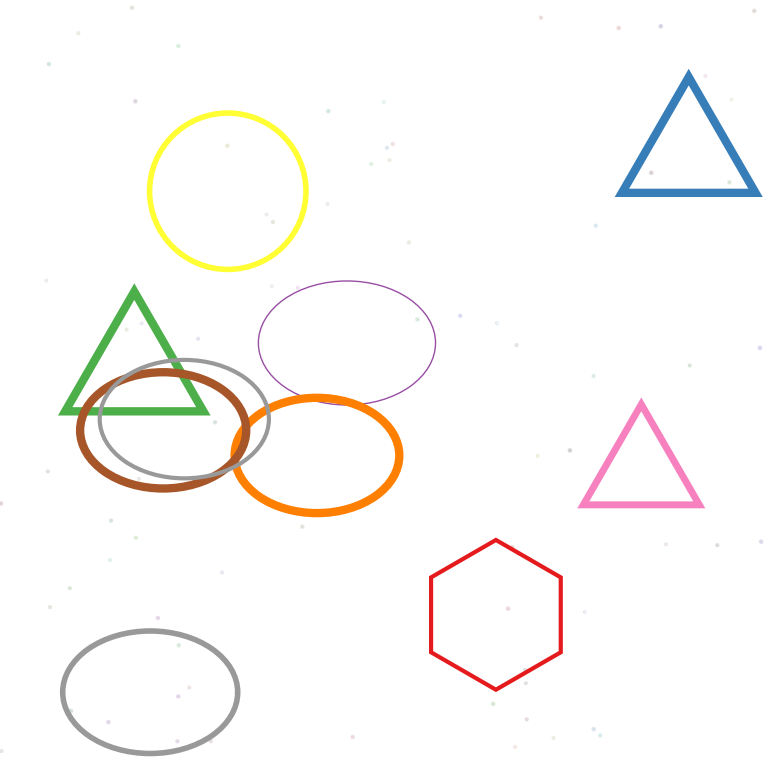[{"shape": "hexagon", "thickness": 1.5, "radius": 0.49, "center": [0.644, 0.202]}, {"shape": "triangle", "thickness": 3, "radius": 0.5, "center": [0.894, 0.8]}, {"shape": "triangle", "thickness": 3, "radius": 0.52, "center": [0.174, 0.518]}, {"shape": "oval", "thickness": 0.5, "radius": 0.58, "center": [0.451, 0.555]}, {"shape": "oval", "thickness": 3, "radius": 0.53, "center": [0.412, 0.408]}, {"shape": "circle", "thickness": 2, "radius": 0.51, "center": [0.296, 0.752]}, {"shape": "oval", "thickness": 3, "radius": 0.54, "center": [0.212, 0.441]}, {"shape": "triangle", "thickness": 2.5, "radius": 0.43, "center": [0.833, 0.388]}, {"shape": "oval", "thickness": 2, "radius": 0.57, "center": [0.195, 0.101]}, {"shape": "oval", "thickness": 1.5, "radius": 0.55, "center": [0.239, 0.456]}]